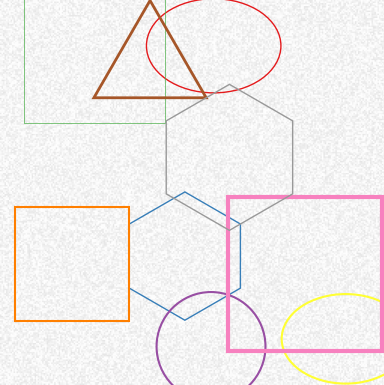[{"shape": "oval", "thickness": 1, "radius": 0.87, "center": [0.555, 0.881]}, {"shape": "hexagon", "thickness": 1, "radius": 0.83, "center": [0.48, 0.335]}, {"shape": "square", "thickness": 0.5, "radius": 0.92, "center": [0.245, 0.865]}, {"shape": "circle", "thickness": 1.5, "radius": 0.71, "center": [0.548, 0.1]}, {"shape": "square", "thickness": 1.5, "radius": 0.74, "center": [0.187, 0.314]}, {"shape": "oval", "thickness": 1.5, "radius": 0.83, "center": [0.898, 0.12]}, {"shape": "triangle", "thickness": 2, "radius": 0.84, "center": [0.39, 0.83]}, {"shape": "square", "thickness": 3, "radius": 1.0, "center": [0.792, 0.288]}, {"shape": "hexagon", "thickness": 1, "radius": 0.95, "center": [0.596, 0.591]}]